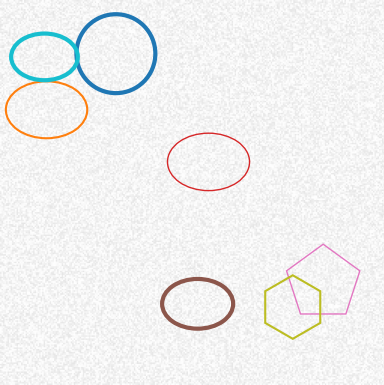[{"shape": "circle", "thickness": 3, "radius": 0.51, "center": [0.301, 0.861]}, {"shape": "oval", "thickness": 1.5, "radius": 0.53, "center": [0.121, 0.715]}, {"shape": "oval", "thickness": 1, "radius": 0.53, "center": [0.542, 0.579]}, {"shape": "oval", "thickness": 3, "radius": 0.46, "center": [0.513, 0.211]}, {"shape": "pentagon", "thickness": 1, "radius": 0.5, "center": [0.839, 0.266]}, {"shape": "hexagon", "thickness": 1.5, "radius": 0.41, "center": [0.76, 0.202]}, {"shape": "oval", "thickness": 3, "radius": 0.43, "center": [0.116, 0.852]}]